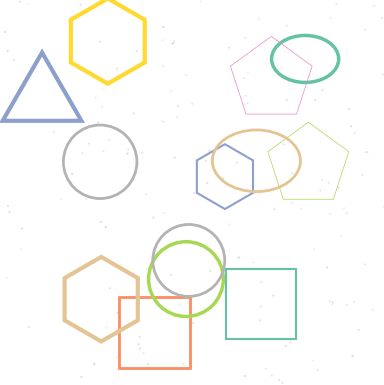[{"shape": "oval", "thickness": 2.5, "radius": 0.44, "center": [0.793, 0.847]}, {"shape": "square", "thickness": 1.5, "radius": 0.46, "center": [0.678, 0.211]}, {"shape": "square", "thickness": 2, "radius": 0.46, "center": [0.401, 0.136]}, {"shape": "hexagon", "thickness": 1.5, "radius": 0.42, "center": [0.584, 0.541]}, {"shape": "triangle", "thickness": 3, "radius": 0.59, "center": [0.109, 0.745]}, {"shape": "pentagon", "thickness": 0.5, "radius": 0.56, "center": [0.705, 0.794]}, {"shape": "pentagon", "thickness": 0.5, "radius": 0.55, "center": [0.801, 0.572]}, {"shape": "circle", "thickness": 2.5, "radius": 0.49, "center": [0.483, 0.275]}, {"shape": "hexagon", "thickness": 3, "radius": 0.55, "center": [0.28, 0.893]}, {"shape": "oval", "thickness": 2, "radius": 0.57, "center": [0.666, 0.582]}, {"shape": "hexagon", "thickness": 3, "radius": 0.55, "center": [0.263, 0.223]}, {"shape": "circle", "thickness": 2, "radius": 0.48, "center": [0.26, 0.58]}, {"shape": "circle", "thickness": 2, "radius": 0.47, "center": [0.49, 0.324]}]